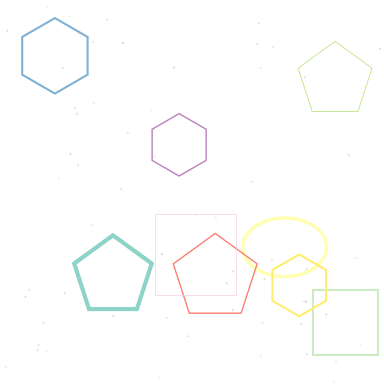[{"shape": "pentagon", "thickness": 3, "radius": 0.53, "center": [0.293, 0.283]}, {"shape": "oval", "thickness": 2.5, "radius": 0.54, "center": [0.739, 0.358]}, {"shape": "pentagon", "thickness": 1, "radius": 0.57, "center": [0.559, 0.279]}, {"shape": "hexagon", "thickness": 1.5, "radius": 0.49, "center": [0.143, 0.855]}, {"shape": "pentagon", "thickness": 0.5, "radius": 0.5, "center": [0.87, 0.792]}, {"shape": "square", "thickness": 0.5, "radius": 0.53, "center": [0.508, 0.339]}, {"shape": "hexagon", "thickness": 1, "radius": 0.4, "center": [0.465, 0.624]}, {"shape": "square", "thickness": 1.5, "radius": 0.42, "center": [0.898, 0.163]}, {"shape": "hexagon", "thickness": 1.5, "radius": 0.4, "center": [0.777, 0.259]}]